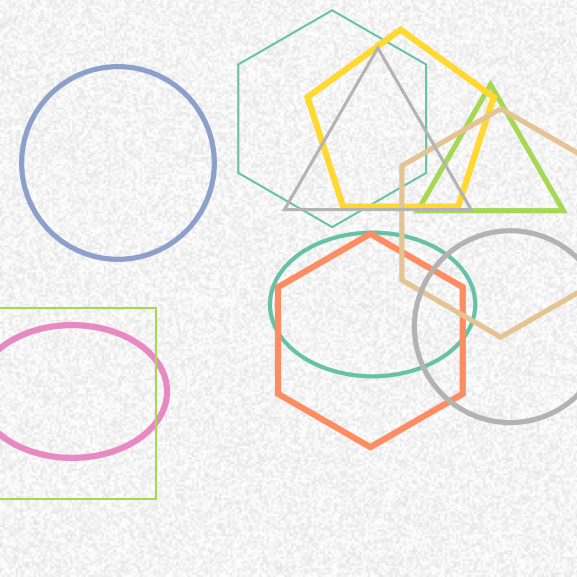[{"shape": "oval", "thickness": 2, "radius": 0.89, "center": [0.645, 0.472]}, {"shape": "hexagon", "thickness": 1, "radius": 0.94, "center": [0.575, 0.794]}, {"shape": "hexagon", "thickness": 3, "radius": 0.92, "center": [0.641, 0.41]}, {"shape": "circle", "thickness": 2.5, "radius": 0.83, "center": [0.204, 0.717]}, {"shape": "oval", "thickness": 3, "radius": 0.82, "center": [0.125, 0.321]}, {"shape": "triangle", "thickness": 2.5, "radius": 0.73, "center": [0.849, 0.707]}, {"shape": "square", "thickness": 1, "radius": 0.83, "center": [0.104, 0.301]}, {"shape": "pentagon", "thickness": 3, "radius": 0.85, "center": [0.694, 0.778]}, {"shape": "hexagon", "thickness": 2.5, "radius": 0.99, "center": [0.867, 0.613]}, {"shape": "circle", "thickness": 2.5, "radius": 0.83, "center": [0.884, 0.433]}, {"shape": "triangle", "thickness": 1.5, "radius": 0.93, "center": [0.654, 0.73]}]